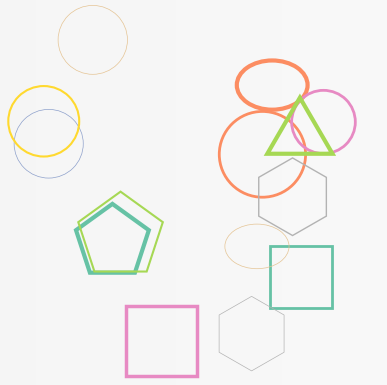[{"shape": "pentagon", "thickness": 3, "radius": 0.49, "center": [0.29, 0.372]}, {"shape": "square", "thickness": 2, "radius": 0.41, "center": [0.777, 0.28]}, {"shape": "oval", "thickness": 3, "radius": 0.46, "center": [0.702, 0.779]}, {"shape": "circle", "thickness": 2, "radius": 0.56, "center": [0.677, 0.599]}, {"shape": "circle", "thickness": 0.5, "radius": 0.45, "center": [0.126, 0.627]}, {"shape": "square", "thickness": 2.5, "radius": 0.45, "center": [0.417, 0.115]}, {"shape": "circle", "thickness": 2, "radius": 0.41, "center": [0.835, 0.683]}, {"shape": "pentagon", "thickness": 1.5, "radius": 0.57, "center": [0.311, 0.388]}, {"shape": "triangle", "thickness": 3, "radius": 0.49, "center": [0.774, 0.649]}, {"shape": "circle", "thickness": 1.5, "radius": 0.46, "center": [0.113, 0.685]}, {"shape": "oval", "thickness": 0.5, "radius": 0.41, "center": [0.663, 0.36]}, {"shape": "circle", "thickness": 0.5, "radius": 0.45, "center": [0.239, 0.896]}, {"shape": "hexagon", "thickness": 1, "radius": 0.5, "center": [0.755, 0.489]}, {"shape": "hexagon", "thickness": 0.5, "radius": 0.48, "center": [0.649, 0.133]}]